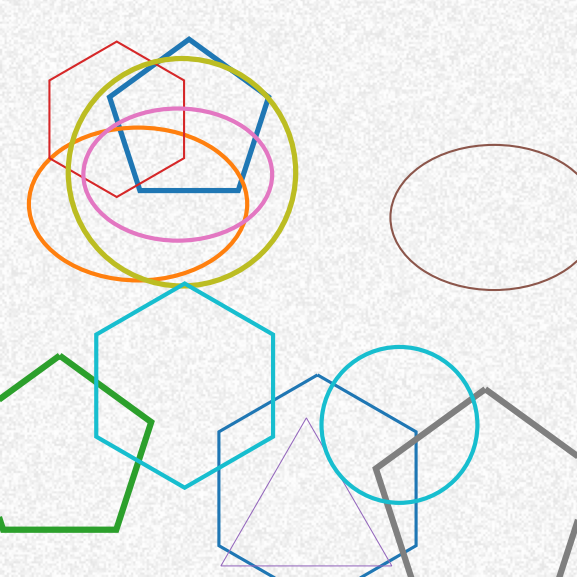[{"shape": "hexagon", "thickness": 1.5, "radius": 0.99, "center": [0.55, 0.153]}, {"shape": "pentagon", "thickness": 2.5, "radius": 0.72, "center": [0.327, 0.786]}, {"shape": "oval", "thickness": 2, "radius": 0.95, "center": [0.239, 0.646]}, {"shape": "pentagon", "thickness": 3, "radius": 0.83, "center": [0.103, 0.217]}, {"shape": "hexagon", "thickness": 1, "radius": 0.67, "center": [0.202, 0.793]}, {"shape": "triangle", "thickness": 0.5, "radius": 0.85, "center": [0.53, 0.105]}, {"shape": "oval", "thickness": 1, "radius": 0.9, "center": [0.856, 0.623]}, {"shape": "oval", "thickness": 2, "radius": 0.82, "center": [0.308, 0.697]}, {"shape": "pentagon", "thickness": 3, "radius": 1.0, "center": [0.84, 0.126]}, {"shape": "circle", "thickness": 2.5, "radius": 0.98, "center": [0.315, 0.701]}, {"shape": "hexagon", "thickness": 2, "radius": 0.88, "center": [0.32, 0.331]}, {"shape": "circle", "thickness": 2, "radius": 0.67, "center": [0.692, 0.263]}]